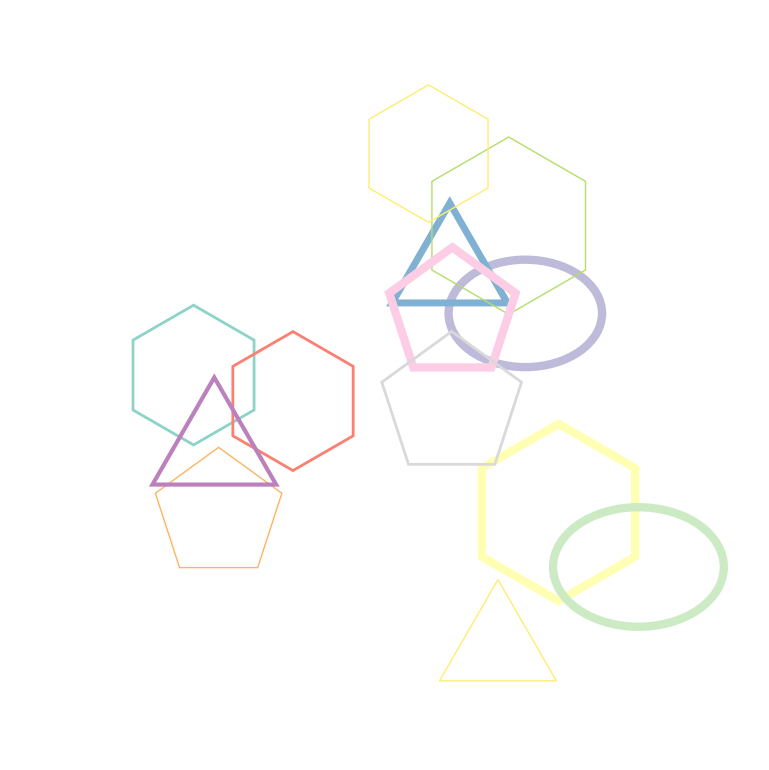[{"shape": "hexagon", "thickness": 1, "radius": 0.45, "center": [0.251, 0.513]}, {"shape": "hexagon", "thickness": 3, "radius": 0.57, "center": [0.725, 0.335]}, {"shape": "oval", "thickness": 3, "radius": 0.5, "center": [0.682, 0.593]}, {"shape": "hexagon", "thickness": 1, "radius": 0.45, "center": [0.381, 0.479]}, {"shape": "triangle", "thickness": 2.5, "radius": 0.43, "center": [0.584, 0.65]}, {"shape": "pentagon", "thickness": 0.5, "radius": 0.43, "center": [0.284, 0.333]}, {"shape": "hexagon", "thickness": 0.5, "radius": 0.58, "center": [0.661, 0.707]}, {"shape": "pentagon", "thickness": 3, "radius": 0.43, "center": [0.588, 0.593]}, {"shape": "pentagon", "thickness": 1, "radius": 0.48, "center": [0.587, 0.474]}, {"shape": "triangle", "thickness": 1.5, "radius": 0.46, "center": [0.278, 0.417]}, {"shape": "oval", "thickness": 3, "radius": 0.55, "center": [0.829, 0.264]}, {"shape": "hexagon", "thickness": 0.5, "radius": 0.45, "center": [0.557, 0.801]}, {"shape": "triangle", "thickness": 0.5, "radius": 0.44, "center": [0.647, 0.16]}]